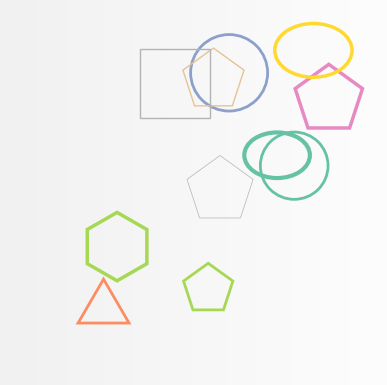[{"shape": "circle", "thickness": 2, "radius": 0.44, "center": [0.759, 0.57]}, {"shape": "oval", "thickness": 3, "radius": 0.42, "center": [0.715, 0.597]}, {"shape": "triangle", "thickness": 2, "radius": 0.38, "center": [0.267, 0.199]}, {"shape": "circle", "thickness": 2, "radius": 0.5, "center": [0.591, 0.811]}, {"shape": "pentagon", "thickness": 2.5, "radius": 0.46, "center": [0.849, 0.742]}, {"shape": "pentagon", "thickness": 2, "radius": 0.33, "center": [0.537, 0.249]}, {"shape": "hexagon", "thickness": 2.5, "radius": 0.44, "center": [0.302, 0.359]}, {"shape": "oval", "thickness": 2.5, "radius": 0.5, "center": [0.809, 0.869]}, {"shape": "pentagon", "thickness": 1, "radius": 0.41, "center": [0.551, 0.792]}, {"shape": "pentagon", "thickness": 0.5, "radius": 0.45, "center": [0.568, 0.506]}, {"shape": "square", "thickness": 1, "radius": 0.45, "center": [0.452, 0.782]}]